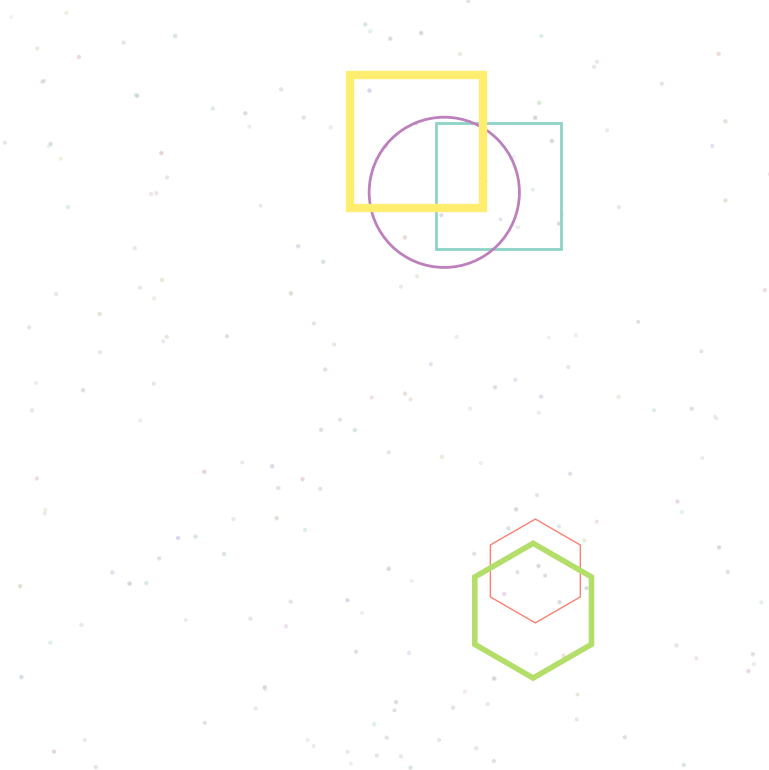[{"shape": "square", "thickness": 1, "radius": 0.41, "center": [0.647, 0.759]}, {"shape": "hexagon", "thickness": 0.5, "radius": 0.34, "center": [0.695, 0.258]}, {"shape": "hexagon", "thickness": 2, "radius": 0.44, "center": [0.692, 0.207]}, {"shape": "circle", "thickness": 1, "radius": 0.49, "center": [0.577, 0.75]}, {"shape": "square", "thickness": 3, "radius": 0.43, "center": [0.541, 0.816]}]